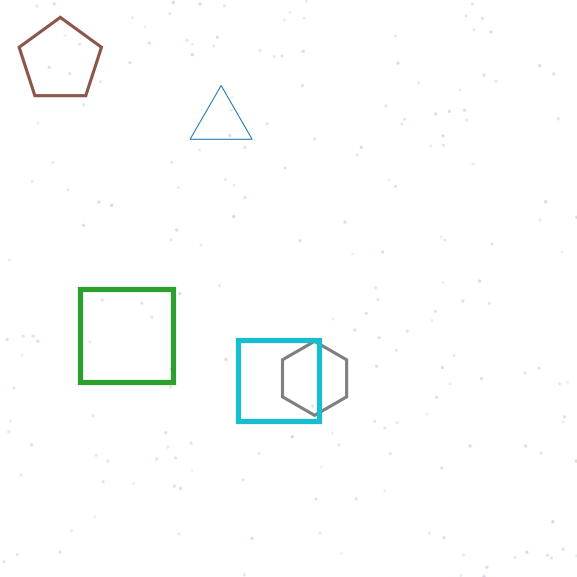[{"shape": "triangle", "thickness": 0.5, "radius": 0.31, "center": [0.383, 0.789]}, {"shape": "square", "thickness": 2.5, "radius": 0.4, "center": [0.219, 0.419]}, {"shape": "pentagon", "thickness": 1.5, "radius": 0.37, "center": [0.104, 0.894]}, {"shape": "hexagon", "thickness": 1.5, "radius": 0.32, "center": [0.545, 0.344]}, {"shape": "square", "thickness": 2.5, "radius": 0.35, "center": [0.482, 0.34]}]